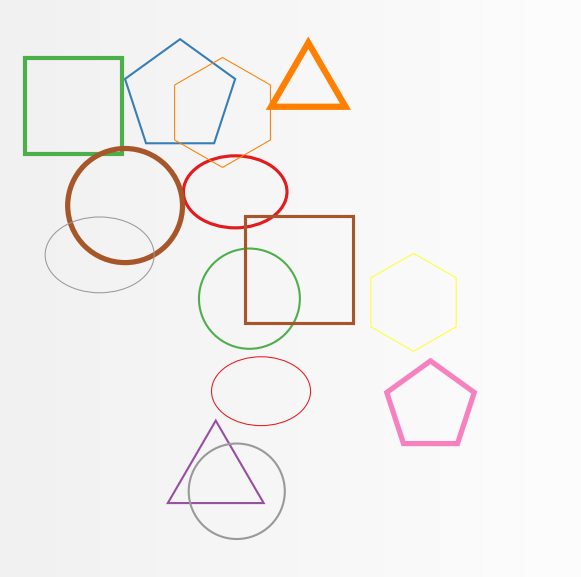[{"shape": "oval", "thickness": 1.5, "radius": 0.45, "center": [0.405, 0.667]}, {"shape": "oval", "thickness": 0.5, "radius": 0.43, "center": [0.449, 0.322]}, {"shape": "pentagon", "thickness": 1, "radius": 0.5, "center": [0.31, 0.832]}, {"shape": "square", "thickness": 2, "radius": 0.42, "center": [0.126, 0.816]}, {"shape": "circle", "thickness": 1, "radius": 0.43, "center": [0.429, 0.482]}, {"shape": "triangle", "thickness": 1, "radius": 0.48, "center": [0.371, 0.176]}, {"shape": "hexagon", "thickness": 0.5, "radius": 0.48, "center": [0.383, 0.804]}, {"shape": "triangle", "thickness": 3, "radius": 0.37, "center": [0.53, 0.851]}, {"shape": "hexagon", "thickness": 0.5, "radius": 0.42, "center": [0.711, 0.476]}, {"shape": "circle", "thickness": 2.5, "radius": 0.49, "center": [0.215, 0.643]}, {"shape": "square", "thickness": 1.5, "radius": 0.47, "center": [0.515, 0.532]}, {"shape": "pentagon", "thickness": 2.5, "radius": 0.4, "center": [0.741, 0.295]}, {"shape": "circle", "thickness": 1, "radius": 0.41, "center": [0.407, 0.148]}, {"shape": "oval", "thickness": 0.5, "radius": 0.47, "center": [0.171, 0.558]}]